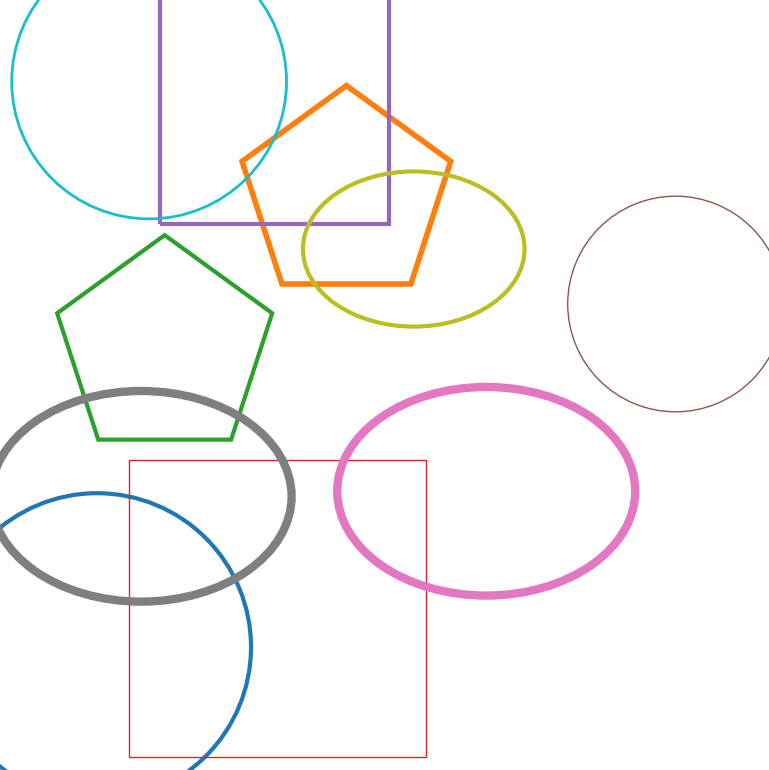[{"shape": "circle", "thickness": 1.5, "radius": 1.0, "center": [0.126, 0.16]}, {"shape": "pentagon", "thickness": 2, "radius": 0.71, "center": [0.45, 0.746]}, {"shape": "pentagon", "thickness": 1.5, "radius": 0.73, "center": [0.214, 0.548]}, {"shape": "square", "thickness": 0.5, "radius": 0.96, "center": [0.361, 0.21]}, {"shape": "square", "thickness": 1.5, "radius": 0.74, "center": [0.357, 0.858]}, {"shape": "circle", "thickness": 0.5, "radius": 0.7, "center": [0.877, 0.605]}, {"shape": "oval", "thickness": 3, "radius": 0.97, "center": [0.631, 0.362]}, {"shape": "oval", "thickness": 3, "radius": 0.98, "center": [0.183, 0.355]}, {"shape": "oval", "thickness": 1.5, "radius": 0.72, "center": [0.537, 0.677]}, {"shape": "circle", "thickness": 1, "radius": 0.89, "center": [0.194, 0.894]}]